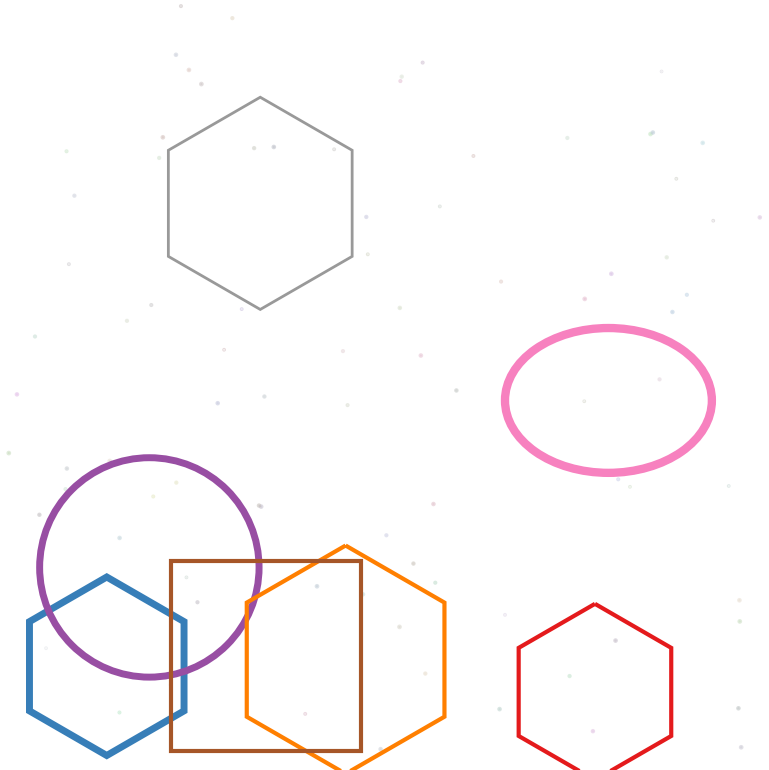[{"shape": "hexagon", "thickness": 1.5, "radius": 0.57, "center": [0.773, 0.101]}, {"shape": "hexagon", "thickness": 2.5, "radius": 0.58, "center": [0.139, 0.135]}, {"shape": "circle", "thickness": 2.5, "radius": 0.71, "center": [0.194, 0.263]}, {"shape": "hexagon", "thickness": 1.5, "radius": 0.74, "center": [0.449, 0.143]}, {"shape": "square", "thickness": 1.5, "radius": 0.62, "center": [0.345, 0.148]}, {"shape": "oval", "thickness": 3, "radius": 0.67, "center": [0.79, 0.48]}, {"shape": "hexagon", "thickness": 1, "radius": 0.69, "center": [0.338, 0.736]}]